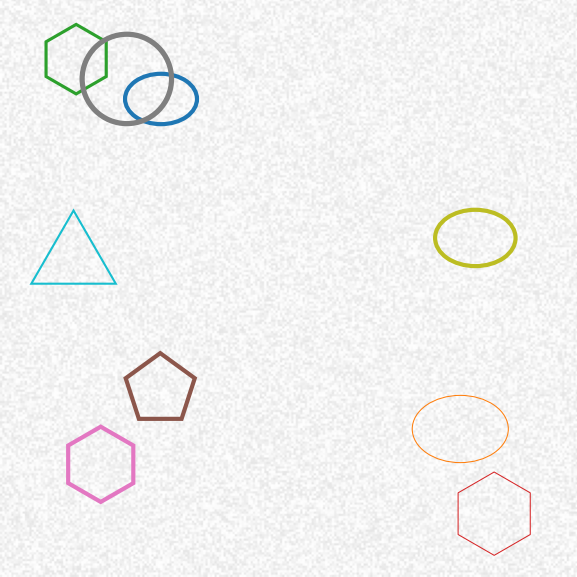[{"shape": "oval", "thickness": 2, "radius": 0.31, "center": [0.279, 0.828]}, {"shape": "oval", "thickness": 0.5, "radius": 0.42, "center": [0.797, 0.256]}, {"shape": "hexagon", "thickness": 1.5, "radius": 0.3, "center": [0.132, 0.897]}, {"shape": "hexagon", "thickness": 0.5, "radius": 0.36, "center": [0.856, 0.11]}, {"shape": "pentagon", "thickness": 2, "radius": 0.31, "center": [0.277, 0.325]}, {"shape": "hexagon", "thickness": 2, "radius": 0.33, "center": [0.174, 0.195]}, {"shape": "circle", "thickness": 2.5, "radius": 0.39, "center": [0.22, 0.862]}, {"shape": "oval", "thickness": 2, "radius": 0.35, "center": [0.823, 0.587]}, {"shape": "triangle", "thickness": 1, "radius": 0.42, "center": [0.127, 0.55]}]